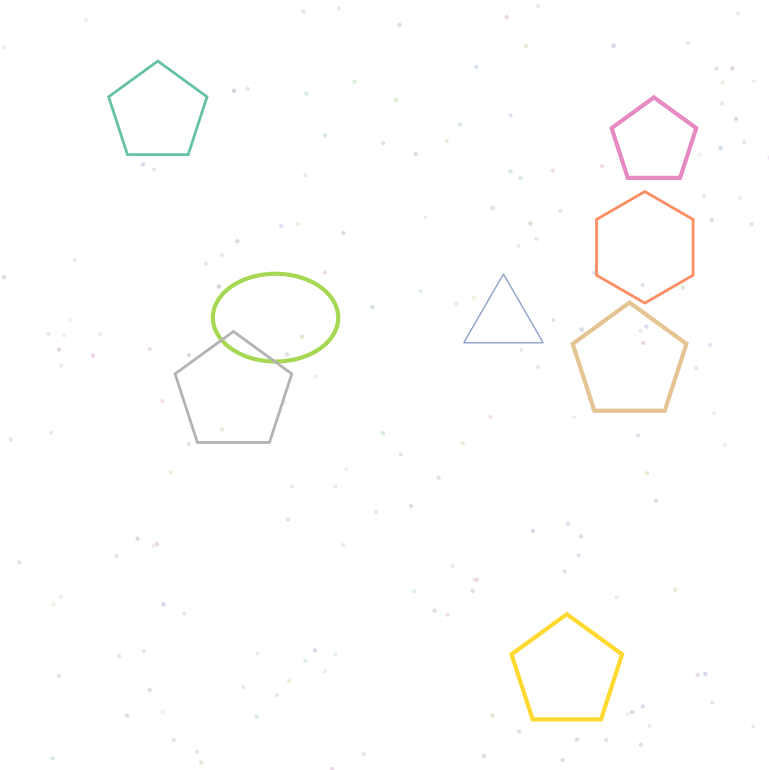[{"shape": "pentagon", "thickness": 1, "radius": 0.34, "center": [0.205, 0.854]}, {"shape": "hexagon", "thickness": 1, "radius": 0.36, "center": [0.837, 0.679]}, {"shape": "triangle", "thickness": 0.5, "radius": 0.3, "center": [0.654, 0.585]}, {"shape": "pentagon", "thickness": 1.5, "radius": 0.29, "center": [0.849, 0.816]}, {"shape": "oval", "thickness": 1.5, "radius": 0.41, "center": [0.358, 0.587]}, {"shape": "pentagon", "thickness": 1.5, "radius": 0.38, "center": [0.736, 0.127]}, {"shape": "pentagon", "thickness": 1.5, "radius": 0.39, "center": [0.818, 0.529]}, {"shape": "pentagon", "thickness": 1, "radius": 0.4, "center": [0.303, 0.49]}]